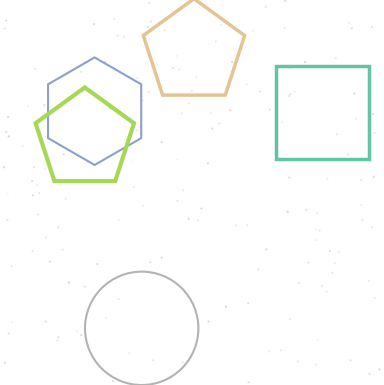[{"shape": "square", "thickness": 2.5, "radius": 0.6, "center": [0.838, 0.708]}, {"shape": "hexagon", "thickness": 1.5, "radius": 0.7, "center": [0.246, 0.711]}, {"shape": "pentagon", "thickness": 3, "radius": 0.67, "center": [0.22, 0.638]}, {"shape": "pentagon", "thickness": 2.5, "radius": 0.69, "center": [0.504, 0.865]}, {"shape": "circle", "thickness": 1.5, "radius": 0.74, "center": [0.368, 0.147]}]